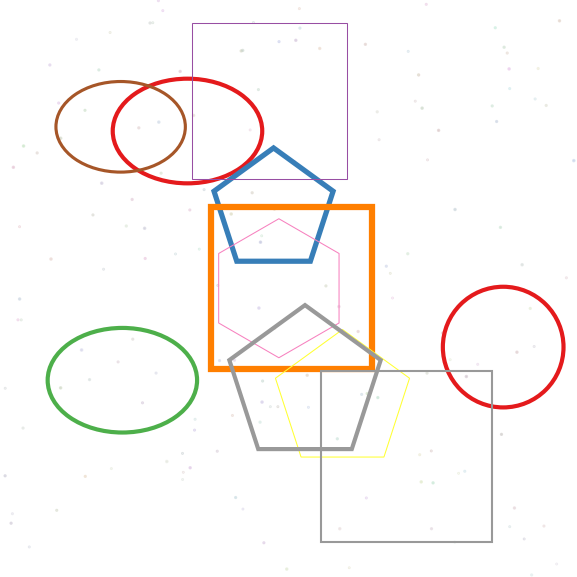[{"shape": "circle", "thickness": 2, "radius": 0.52, "center": [0.871, 0.398]}, {"shape": "oval", "thickness": 2, "radius": 0.65, "center": [0.325, 0.772]}, {"shape": "pentagon", "thickness": 2.5, "radius": 0.54, "center": [0.474, 0.635]}, {"shape": "oval", "thickness": 2, "radius": 0.65, "center": [0.212, 0.341]}, {"shape": "square", "thickness": 0.5, "radius": 0.67, "center": [0.467, 0.824]}, {"shape": "square", "thickness": 3, "radius": 0.7, "center": [0.505, 0.501]}, {"shape": "pentagon", "thickness": 0.5, "radius": 0.61, "center": [0.593, 0.306]}, {"shape": "oval", "thickness": 1.5, "radius": 0.56, "center": [0.209, 0.78]}, {"shape": "hexagon", "thickness": 0.5, "radius": 0.6, "center": [0.483, 0.5]}, {"shape": "pentagon", "thickness": 2, "radius": 0.69, "center": [0.528, 0.333]}, {"shape": "square", "thickness": 1, "radius": 0.74, "center": [0.704, 0.208]}]